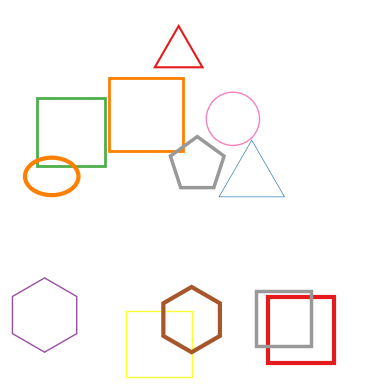[{"shape": "square", "thickness": 3, "radius": 0.43, "center": [0.783, 0.144]}, {"shape": "triangle", "thickness": 1.5, "radius": 0.36, "center": [0.464, 0.861]}, {"shape": "triangle", "thickness": 0.5, "radius": 0.49, "center": [0.654, 0.538]}, {"shape": "square", "thickness": 2, "radius": 0.44, "center": [0.183, 0.657]}, {"shape": "hexagon", "thickness": 1, "radius": 0.48, "center": [0.116, 0.182]}, {"shape": "oval", "thickness": 3, "radius": 0.35, "center": [0.134, 0.542]}, {"shape": "square", "thickness": 2, "radius": 0.48, "center": [0.379, 0.703]}, {"shape": "square", "thickness": 1, "radius": 0.43, "center": [0.413, 0.106]}, {"shape": "hexagon", "thickness": 3, "radius": 0.42, "center": [0.498, 0.17]}, {"shape": "circle", "thickness": 1, "radius": 0.35, "center": [0.605, 0.691]}, {"shape": "pentagon", "thickness": 2.5, "radius": 0.37, "center": [0.512, 0.572]}, {"shape": "square", "thickness": 2.5, "radius": 0.36, "center": [0.736, 0.173]}]